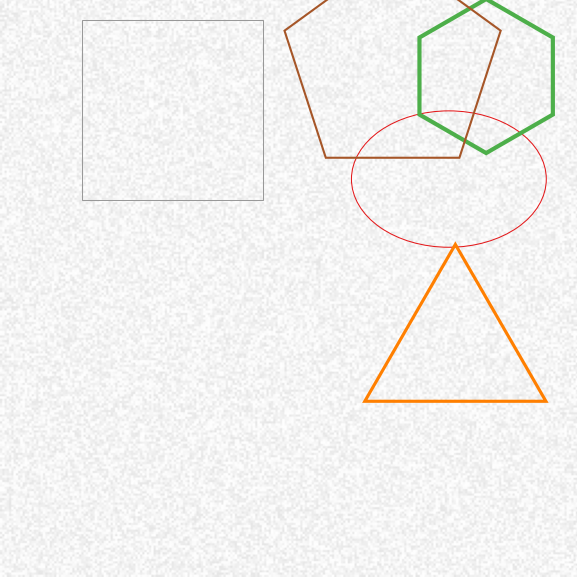[{"shape": "oval", "thickness": 0.5, "radius": 0.84, "center": [0.777, 0.689]}, {"shape": "hexagon", "thickness": 2, "radius": 0.67, "center": [0.842, 0.867]}, {"shape": "triangle", "thickness": 1.5, "radius": 0.91, "center": [0.788, 0.395]}, {"shape": "pentagon", "thickness": 1, "radius": 0.98, "center": [0.68, 0.885]}, {"shape": "square", "thickness": 0.5, "radius": 0.78, "center": [0.299, 0.809]}]